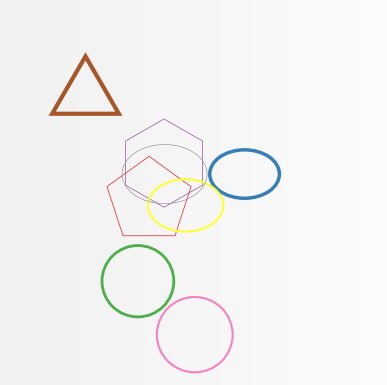[{"shape": "pentagon", "thickness": 0.5, "radius": 0.57, "center": [0.385, 0.48]}, {"shape": "oval", "thickness": 2.5, "radius": 0.45, "center": [0.631, 0.548]}, {"shape": "circle", "thickness": 2, "radius": 0.46, "center": [0.356, 0.27]}, {"shape": "hexagon", "thickness": 0.5, "radius": 0.57, "center": [0.423, 0.576]}, {"shape": "oval", "thickness": 1.5, "radius": 0.49, "center": [0.479, 0.466]}, {"shape": "triangle", "thickness": 3, "radius": 0.5, "center": [0.221, 0.754]}, {"shape": "circle", "thickness": 1.5, "radius": 0.49, "center": [0.503, 0.131]}, {"shape": "oval", "thickness": 0.5, "radius": 0.55, "center": [0.425, 0.548]}]